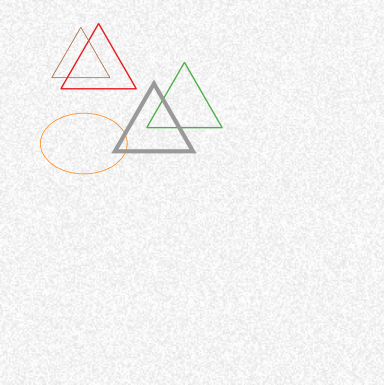[{"shape": "triangle", "thickness": 1, "radius": 0.57, "center": [0.256, 0.826]}, {"shape": "triangle", "thickness": 1, "radius": 0.56, "center": [0.479, 0.725]}, {"shape": "oval", "thickness": 0.5, "radius": 0.56, "center": [0.218, 0.627]}, {"shape": "triangle", "thickness": 0.5, "radius": 0.44, "center": [0.21, 0.842]}, {"shape": "triangle", "thickness": 3, "radius": 0.59, "center": [0.4, 0.666]}]